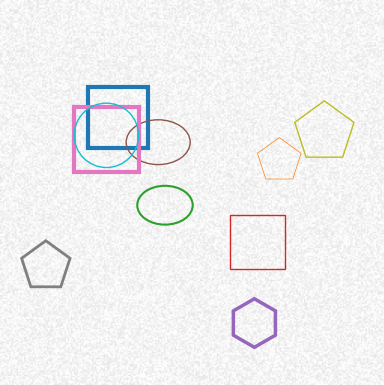[{"shape": "square", "thickness": 3, "radius": 0.39, "center": [0.306, 0.695]}, {"shape": "pentagon", "thickness": 0.5, "radius": 0.3, "center": [0.725, 0.583]}, {"shape": "oval", "thickness": 1.5, "radius": 0.36, "center": [0.429, 0.467]}, {"shape": "square", "thickness": 1, "radius": 0.35, "center": [0.668, 0.371]}, {"shape": "hexagon", "thickness": 2.5, "radius": 0.32, "center": [0.661, 0.161]}, {"shape": "oval", "thickness": 1, "radius": 0.42, "center": [0.411, 0.631]}, {"shape": "square", "thickness": 3, "radius": 0.42, "center": [0.276, 0.638]}, {"shape": "pentagon", "thickness": 2, "radius": 0.33, "center": [0.119, 0.309]}, {"shape": "pentagon", "thickness": 1, "radius": 0.4, "center": [0.843, 0.657]}, {"shape": "circle", "thickness": 1, "radius": 0.42, "center": [0.276, 0.648]}]